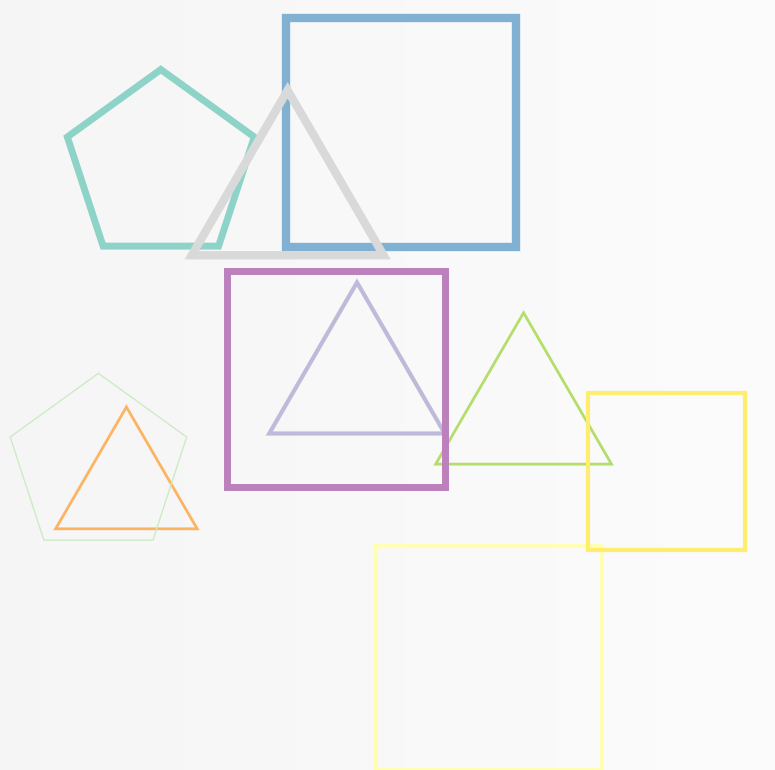[{"shape": "pentagon", "thickness": 2.5, "radius": 0.63, "center": [0.208, 0.783]}, {"shape": "square", "thickness": 1.5, "radius": 0.73, "center": [0.631, 0.145]}, {"shape": "triangle", "thickness": 1.5, "radius": 0.65, "center": [0.461, 0.502]}, {"shape": "square", "thickness": 3, "radius": 0.74, "center": [0.518, 0.828]}, {"shape": "triangle", "thickness": 1, "radius": 0.53, "center": [0.163, 0.366]}, {"shape": "triangle", "thickness": 1, "radius": 0.66, "center": [0.676, 0.463]}, {"shape": "triangle", "thickness": 3, "radius": 0.71, "center": [0.371, 0.74]}, {"shape": "square", "thickness": 2.5, "radius": 0.7, "center": [0.434, 0.508]}, {"shape": "pentagon", "thickness": 0.5, "radius": 0.6, "center": [0.127, 0.395]}, {"shape": "square", "thickness": 1.5, "radius": 0.51, "center": [0.86, 0.388]}]